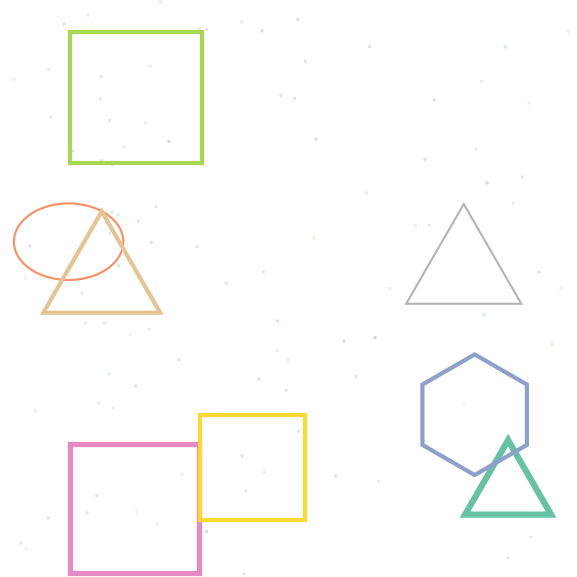[{"shape": "triangle", "thickness": 3, "radius": 0.43, "center": [0.88, 0.151]}, {"shape": "oval", "thickness": 1, "radius": 0.47, "center": [0.119, 0.581]}, {"shape": "hexagon", "thickness": 2, "radius": 0.52, "center": [0.822, 0.281]}, {"shape": "square", "thickness": 2.5, "radius": 0.56, "center": [0.233, 0.118]}, {"shape": "square", "thickness": 2, "radius": 0.57, "center": [0.236, 0.83]}, {"shape": "square", "thickness": 2, "radius": 0.45, "center": [0.437, 0.19]}, {"shape": "triangle", "thickness": 2, "radius": 0.58, "center": [0.176, 0.516]}, {"shape": "triangle", "thickness": 1, "radius": 0.58, "center": [0.803, 0.531]}]